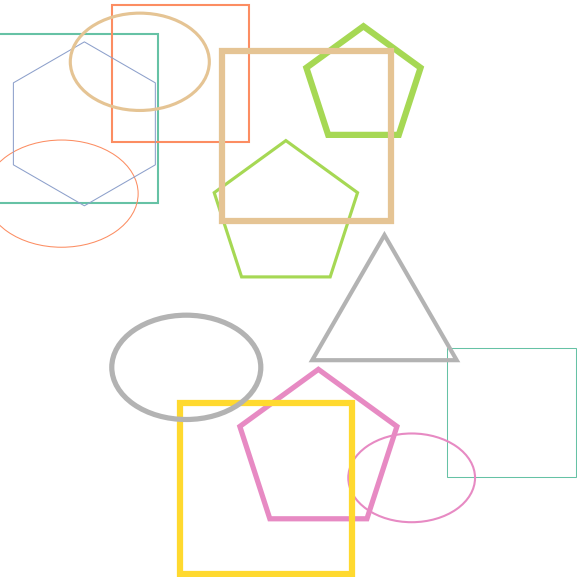[{"shape": "square", "thickness": 1, "radius": 0.73, "center": [0.128, 0.794]}, {"shape": "square", "thickness": 0.5, "radius": 0.56, "center": [0.885, 0.285]}, {"shape": "oval", "thickness": 0.5, "radius": 0.66, "center": [0.107, 0.664]}, {"shape": "square", "thickness": 1, "radius": 0.59, "center": [0.313, 0.871]}, {"shape": "hexagon", "thickness": 0.5, "radius": 0.71, "center": [0.146, 0.785]}, {"shape": "pentagon", "thickness": 2.5, "radius": 0.72, "center": [0.551, 0.217]}, {"shape": "oval", "thickness": 1, "radius": 0.55, "center": [0.713, 0.172]}, {"shape": "pentagon", "thickness": 3, "radius": 0.52, "center": [0.629, 0.85]}, {"shape": "pentagon", "thickness": 1.5, "radius": 0.65, "center": [0.495, 0.625]}, {"shape": "square", "thickness": 3, "radius": 0.74, "center": [0.461, 0.153]}, {"shape": "square", "thickness": 3, "radius": 0.73, "center": [0.531, 0.763]}, {"shape": "oval", "thickness": 1.5, "radius": 0.6, "center": [0.242, 0.892]}, {"shape": "oval", "thickness": 2.5, "radius": 0.65, "center": [0.323, 0.363]}, {"shape": "triangle", "thickness": 2, "radius": 0.72, "center": [0.666, 0.448]}]